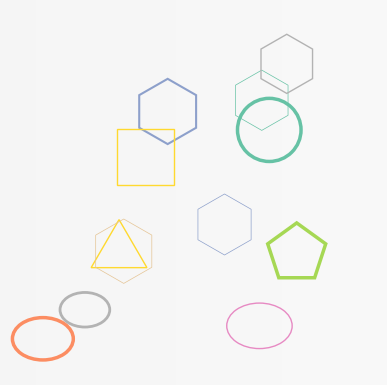[{"shape": "circle", "thickness": 2.5, "radius": 0.41, "center": [0.695, 0.663]}, {"shape": "hexagon", "thickness": 0.5, "radius": 0.39, "center": [0.676, 0.74]}, {"shape": "oval", "thickness": 2.5, "radius": 0.39, "center": [0.111, 0.12]}, {"shape": "hexagon", "thickness": 1.5, "radius": 0.42, "center": [0.433, 0.711]}, {"shape": "hexagon", "thickness": 0.5, "radius": 0.4, "center": [0.579, 0.417]}, {"shape": "oval", "thickness": 1, "radius": 0.42, "center": [0.67, 0.154]}, {"shape": "pentagon", "thickness": 2.5, "radius": 0.39, "center": [0.766, 0.342]}, {"shape": "square", "thickness": 1, "radius": 0.36, "center": [0.376, 0.593]}, {"shape": "triangle", "thickness": 1, "radius": 0.42, "center": [0.307, 0.346]}, {"shape": "hexagon", "thickness": 0.5, "radius": 0.42, "center": [0.319, 0.348]}, {"shape": "hexagon", "thickness": 1, "radius": 0.38, "center": [0.74, 0.834]}, {"shape": "oval", "thickness": 2, "radius": 0.32, "center": [0.219, 0.195]}]